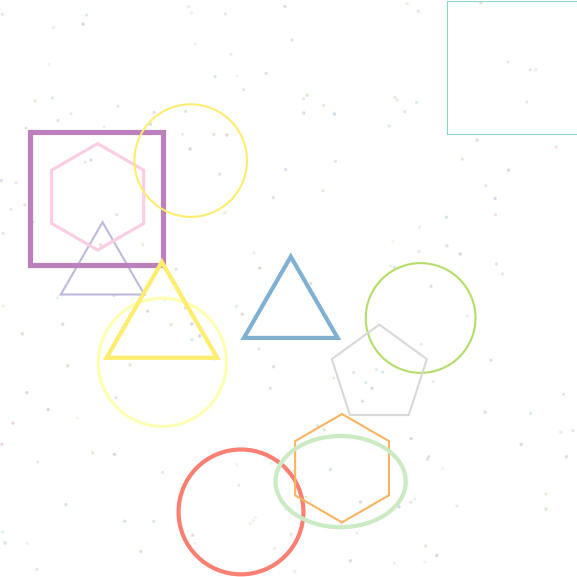[{"shape": "square", "thickness": 0.5, "radius": 0.58, "center": [0.89, 0.882]}, {"shape": "circle", "thickness": 1.5, "radius": 0.56, "center": [0.281, 0.372]}, {"shape": "triangle", "thickness": 1, "radius": 0.42, "center": [0.178, 0.531]}, {"shape": "circle", "thickness": 2, "radius": 0.54, "center": [0.417, 0.113]}, {"shape": "triangle", "thickness": 2, "radius": 0.47, "center": [0.504, 0.461]}, {"shape": "hexagon", "thickness": 1, "radius": 0.47, "center": [0.592, 0.188]}, {"shape": "circle", "thickness": 1, "radius": 0.48, "center": [0.728, 0.448]}, {"shape": "hexagon", "thickness": 1.5, "radius": 0.46, "center": [0.169, 0.658]}, {"shape": "pentagon", "thickness": 1, "radius": 0.43, "center": [0.657, 0.35]}, {"shape": "square", "thickness": 2.5, "radius": 0.57, "center": [0.167, 0.655]}, {"shape": "oval", "thickness": 2, "radius": 0.56, "center": [0.59, 0.165]}, {"shape": "circle", "thickness": 1, "radius": 0.49, "center": [0.33, 0.721]}, {"shape": "triangle", "thickness": 2, "radius": 0.55, "center": [0.28, 0.435]}]